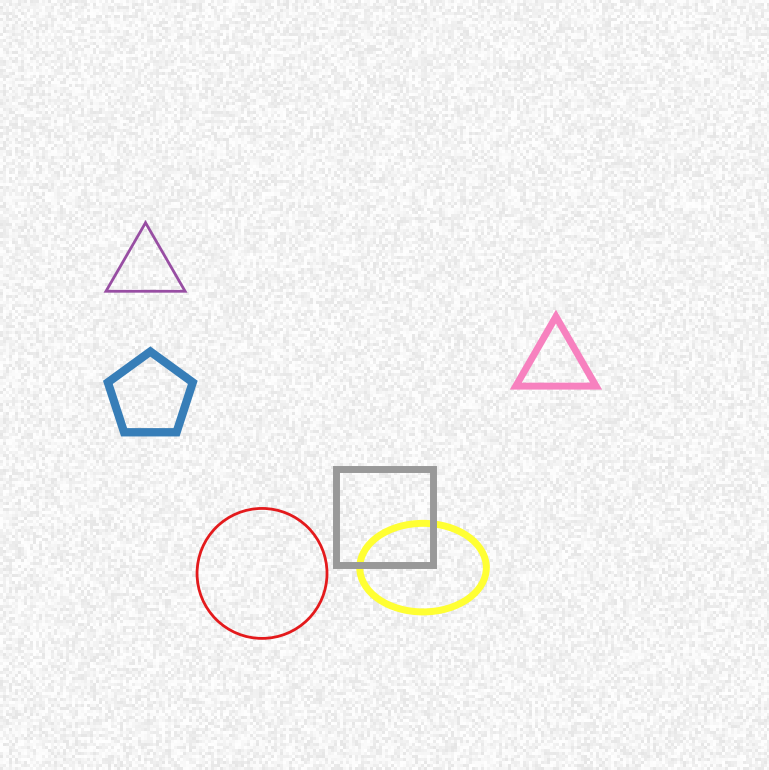[{"shape": "circle", "thickness": 1, "radius": 0.42, "center": [0.34, 0.255]}, {"shape": "pentagon", "thickness": 3, "radius": 0.29, "center": [0.195, 0.485]}, {"shape": "triangle", "thickness": 1, "radius": 0.3, "center": [0.189, 0.651]}, {"shape": "oval", "thickness": 2.5, "radius": 0.41, "center": [0.549, 0.263]}, {"shape": "triangle", "thickness": 2.5, "radius": 0.3, "center": [0.722, 0.529]}, {"shape": "square", "thickness": 2.5, "radius": 0.31, "center": [0.499, 0.328]}]